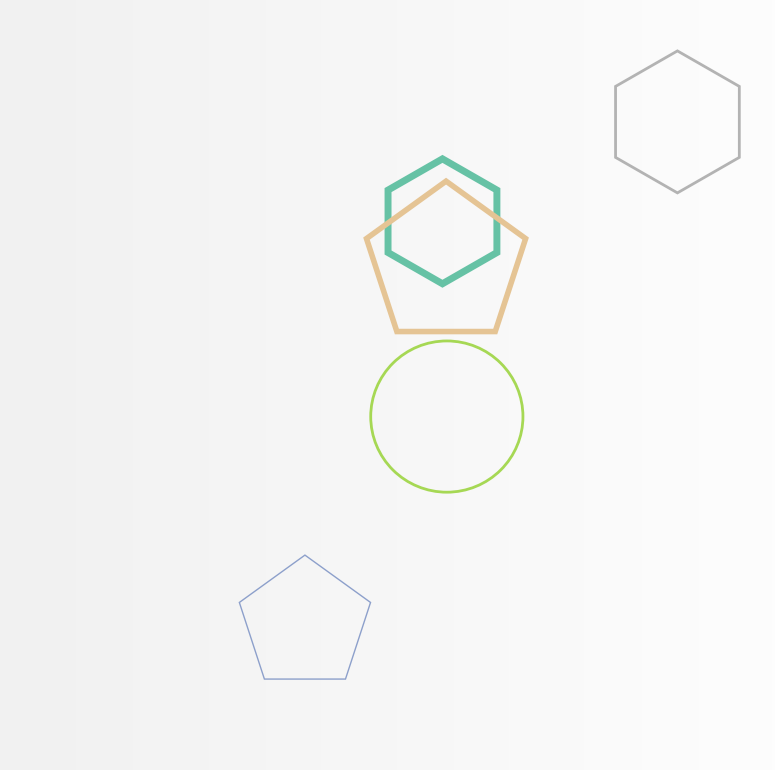[{"shape": "hexagon", "thickness": 2.5, "radius": 0.41, "center": [0.571, 0.713]}, {"shape": "pentagon", "thickness": 0.5, "radius": 0.44, "center": [0.393, 0.19]}, {"shape": "circle", "thickness": 1, "radius": 0.49, "center": [0.577, 0.459]}, {"shape": "pentagon", "thickness": 2, "radius": 0.54, "center": [0.576, 0.657]}, {"shape": "hexagon", "thickness": 1, "radius": 0.46, "center": [0.874, 0.842]}]